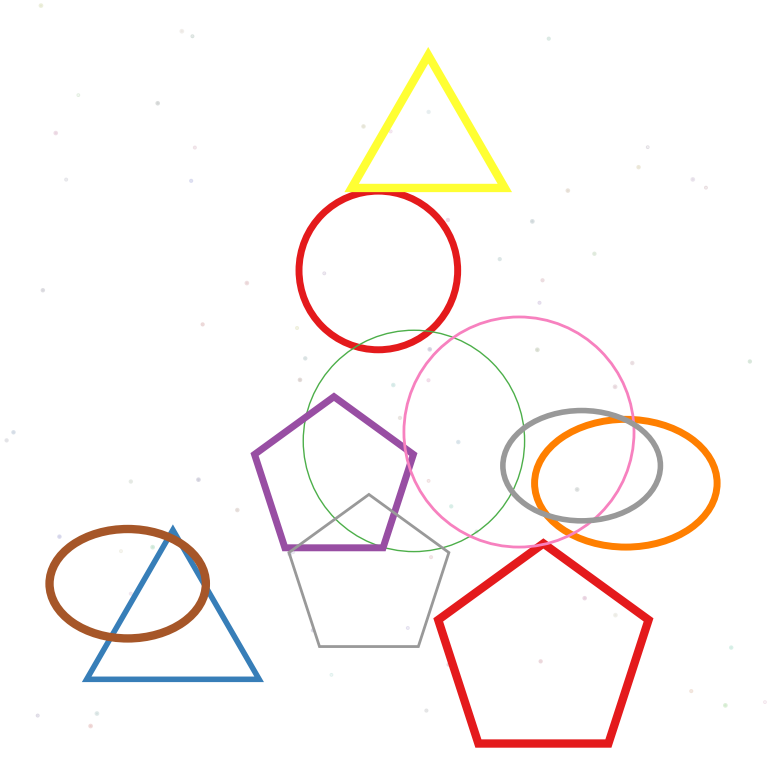[{"shape": "circle", "thickness": 2.5, "radius": 0.52, "center": [0.491, 0.649]}, {"shape": "pentagon", "thickness": 3, "radius": 0.72, "center": [0.706, 0.151]}, {"shape": "triangle", "thickness": 2, "radius": 0.65, "center": [0.225, 0.182]}, {"shape": "circle", "thickness": 0.5, "radius": 0.72, "center": [0.538, 0.427]}, {"shape": "pentagon", "thickness": 2.5, "radius": 0.54, "center": [0.434, 0.376]}, {"shape": "oval", "thickness": 2.5, "radius": 0.59, "center": [0.813, 0.372]}, {"shape": "triangle", "thickness": 3, "radius": 0.57, "center": [0.556, 0.813]}, {"shape": "oval", "thickness": 3, "radius": 0.51, "center": [0.166, 0.242]}, {"shape": "circle", "thickness": 1, "radius": 0.75, "center": [0.674, 0.439]}, {"shape": "oval", "thickness": 2, "radius": 0.51, "center": [0.755, 0.395]}, {"shape": "pentagon", "thickness": 1, "radius": 0.55, "center": [0.479, 0.249]}]